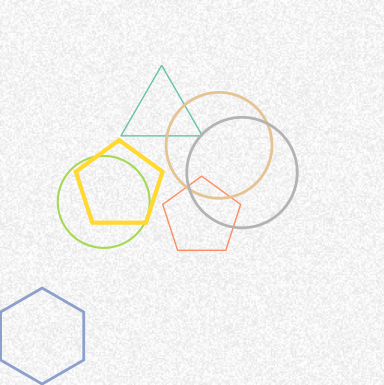[{"shape": "triangle", "thickness": 1, "radius": 0.61, "center": [0.42, 0.708]}, {"shape": "pentagon", "thickness": 1, "radius": 0.53, "center": [0.524, 0.436]}, {"shape": "hexagon", "thickness": 2, "radius": 0.62, "center": [0.11, 0.127]}, {"shape": "circle", "thickness": 1.5, "radius": 0.6, "center": [0.269, 0.476]}, {"shape": "pentagon", "thickness": 3, "radius": 0.59, "center": [0.31, 0.517]}, {"shape": "circle", "thickness": 2, "radius": 0.69, "center": [0.569, 0.623]}, {"shape": "circle", "thickness": 2, "radius": 0.72, "center": [0.629, 0.552]}]